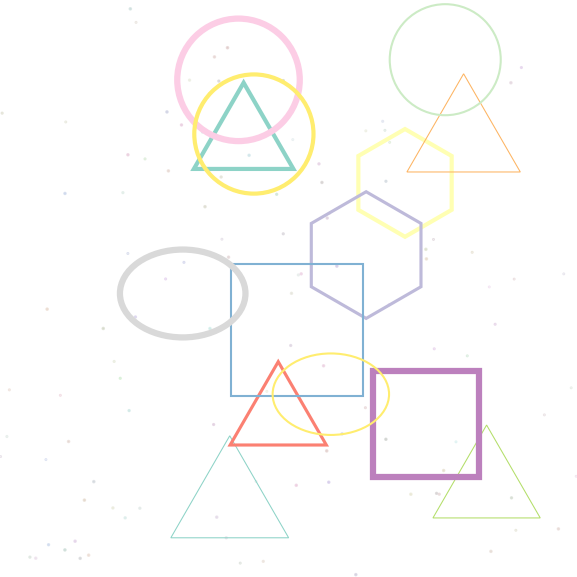[{"shape": "triangle", "thickness": 2, "radius": 0.5, "center": [0.422, 0.756]}, {"shape": "triangle", "thickness": 0.5, "radius": 0.59, "center": [0.398, 0.127]}, {"shape": "hexagon", "thickness": 2, "radius": 0.47, "center": [0.701, 0.682]}, {"shape": "hexagon", "thickness": 1.5, "radius": 0.55, "center": [0.634, 0.557]}, {"shape": "triangle", "thickness": 1.5, "radius": 0.48, "center": [0.482, 0.277]}, {"shape": "square", "thickness": 1, "radius": 0.57, "center": [0.514, 0.428]}, {"shape": "triangle", "thickness": 0.5, "radius": 0.57, "center": [0.803, 0.758]}, {"shape": "triangle", "thickness": 0.5, "radius": 0.54, "center": [0.843, 0.156]}, {"shape": "circle", "thickness": 3, "radius": 0.53, "center": [0.413, 0.861]}, {"shape": "oval", "thickness": 3, "radius": 0.54, "center": [0.316, 0.491]}, {"shape": "square", "thickness": 3, "radius": 0.46, "center": [0.738, 0.264]}, {"shape": "circle", "thickness": 1, "radius": 0.48, "center": [0.771, 0.896]}, {"shape": "circle", "thickness": 2, "radius": 0.52, "center": [0.44, 0.767]}, {"shape": "oval", "thickness": 1, "radius": 0.5, "center": [0.573, 0.317]}]